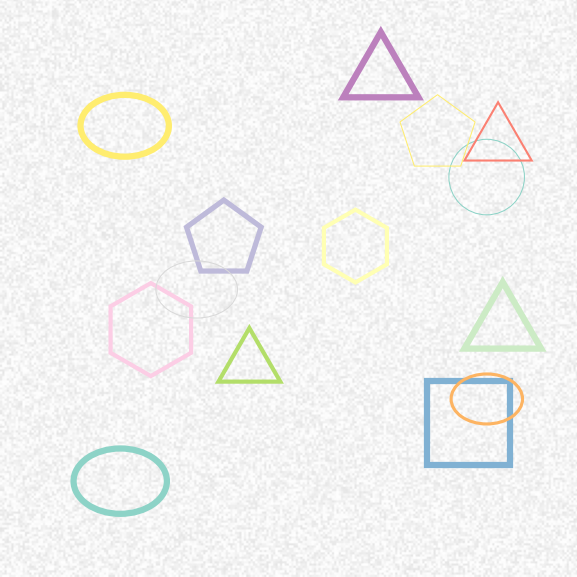[{"shape": "circle", "thickness": 0.5, "radius": 0.33, "center": [0.843, 0.693]}, {"shape": "oval", "thickness": 3, "radius": 0.4, "center": [0.208, 0.166]}, {"shape": "hexagon", "thickness": 2, "radius": 0.32, "center": [0.615, 0.573]}, {"shape": "pentagon", "thickness": 2.5, "radius": 0.34, "center": [0.388, 0.585]}, {"shape": "triangle", "thickness": 1, "radius": 0.34, "center": [0.862, 0.755]}, {"shape": "square", "thickness": 3, "radius": 0.36, "center": [0.811, 0.266]}, {"shape": "oval", "thickness": 1.5, "radius": 0.31, "center": [0.843, 0.308]}, {"shape": "triangle", "thickness": 2, "radius": 0.31, "center": [0.432, 0.369]}, {"shape": "hexagon", "thickness": 2, "radius": 0.4, "center": [0.261, 0.428]}, {"shape": "oval", "thickness": 0.5, "radius": 0.35, "center": [0.341, 0.498]}, {"shape": "triangle", "thickness": 3, "radius": 0.38, "center": [0.659, 0.868]}, {"shape": "triangle", "thickness": 3, "radius": 0.38, "center": [0.871, 0.434]}, {"shape": "oval", "thickness": 3, "radius": 0.38, "center": [0.216, 0.781]}, {"shape": "pentagon", "thickness": 0.5, "radius": 0.34, "center": [0.758, 0.767]}]